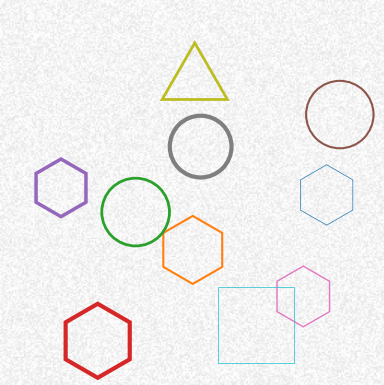[{"shape": "hexagon", "thickness": 0.5, "radius": 0.39, "center": [0.848, 0.494]}, {"shape": "hexagon", "thickness": 1.5, "radius": 0.44, "center": [0.501, 0.351]}, {"shape": "circle", "thickness": 2, "radius": 0.44, "center": [0.352, 0.449]}, {"shape": "hexagon", "thickness": 3, "radius": 0.48, "center": [0.254, 0.115]}, {"shape": "hexagon", "thickness": 2.5, "radius": 0.37, "center": [0.158, 0.512]}, {"shape": "circle", "thickness": 1.5, "radius": 0.44, "center": [0.883, 0.702]}, {"shape": "hexagon", "thickness": 1, "radius": 0.39, "center": [0.788, 0.23]}, {"shape": "circle", "thickness": 3, "radius": 0.4, "center": [0.521, 0.619]}, {"shape": "triangle", "thickness": 2, "radius": 0.49, "center": [0.506, 0.791]}, {"shape": "square", "thickness": 0.5, "radius": 0.49, "center": [0.665, 0.155]}]